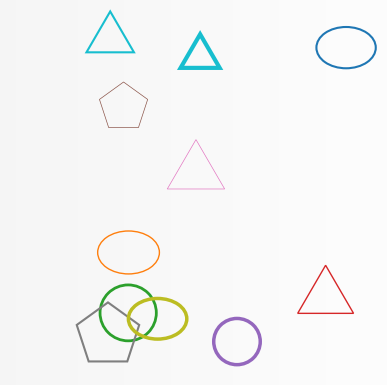[{"shape": "oval", "thickness": 1.5, "radius": 0.38, "center": [0.893, 0.876]}, {"shape": "oval", "thickness": 1, "radius": 0.4, "center": [0.332, 0.344]}, {"shape": "circle", "thickness": 2, "radius": 0.36, "center": [0.331, 0.187]}, {"shape": "triangle", "thickness": 1, "radius": 0.42, "center": [0.84, 0.228]}, {"shape": "circle", "thickness": 2.5, "radius": 0.3, "center": [0.612, 0.113]}, {"shape": "pentagon", "thickness": 0.5, "radius": 0.33, "center": [0.319, 0.722]}, {"shape": "triangle", "thickness": 0.5, "radius": 0.43, "center": [0.506, 0.552]}, {"shape": "pentagon", "thickness": 1.5, "radius": 0.42, "center": [0.279, 0.13]}, {"shape": "oval", "thickness": 2.5, "radius": 0.38, "center": [0.407, 0.172]}, {"shape": "triangle", "thickness": 1.5, "radius": 0.35, "center": [0.284, 0.899]}, {"shape": "triangle", "thickness": 3, "radius": 0.29, "center": [0.516, 0.853]}]